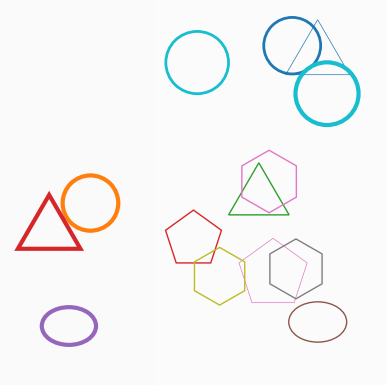[{"shape": "circle", "thickness": 2, "radius": 0.37, "center": [0.754, 0.881]}, {"shape": "triangle", "thickness": 0.5, "radius": 0.48, "center": [0.82, 0.854]}, {"shape": "circle", "thickness": 3, "radius": 0.36, "center": [0.233, 0.473]}, {"shape": "triangle", "thickness": 1, "radius": 0.45, "center": [0.668, 0.487]}, {"shape": "pentagon", "thickness": 1, "radius": 0.38, "center": [0.499, 0.378]}, {"shape": "triangle", "thickness": 3, "radius": 0.47, "center": [0.127, 0.4]}, {"shape": "oval", "thickness": 3, "radius": 0.35, "center": [0.178, 0.153]}, {"shape": "oval", "thickness": 1, "radius": 0.37, "center": [0.82, 0.164]}, {"shape": "pentagon", "thickness": 0.5, "radius": 0.46, "center": [0.705, 0.289]}, {"shape": "hexagon", "thickness": 1, "radius": 0.41, "center": [0.694, 0.529]}, {"shape": "hexagon", "thickness": 1, "radius": 0.39, "center": [0.764, 0.302]}, {"shape": "hexagon", "thickness": 1, "radius": 0.37, "center": [0.567, 0.282]}, {"shape": "circle", "thickness": 3, "radius": 0.41, "center": [0.844, 0.757]}, {"shape": "circle", "thickness": 2, "radius": 0.4, "center": [0.509, 0.837]}]